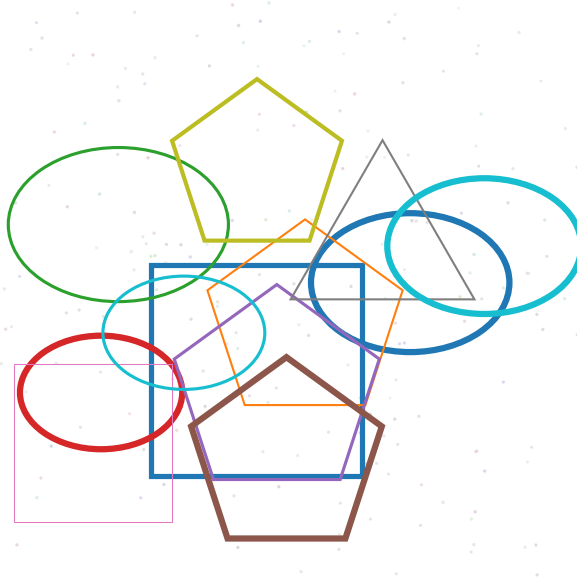[{"shape": "square", "thickness": 2.5, "radius": 0.91, "center": [0.445, 0.358]}, {"shape": "oval", "thickness": 3, "radius": 0.86, "center": [0.71, 0.51]}, {"shape": "pentagon", "thickness": 1, "radius": 0.89, "center": [0.528, 0.441]}, {"shape": "oval", "thickness": 1.5, "radius": 0.95, "center": [0.205, 0.61]}, {"shape": "oval", "thickness": 3, "radius": 0.7, "center": [0.175, 0.32]}, {"shape": "pentagon", "thickness": 1.5, "radius": 0.93, "center": [0.479, 0.32]}, {"shape": "pentagon", "thickness": 3, "radius": 0.87, "center": [0.496, 0.207]}, {"shape": "square", "thickness": 0.5, "radius": 0.68, "center": [0.162, 0.232]}, {"shape": "triangle", "thickness": 1, "radius": 0.92, "center": [0.662, 0.573]}, {"shape": "pentagon", "thickness": 2, "radius": 0.77, "center": [0.445, 0.708]}, {"shape": "oval", "thickness": 1.5, "radius": 0.7, "center": [0.318, 0.423]}, {"shape": "oval", "thickness": 3, "radius": 0.84, "center": [0.838, 0.573]}]